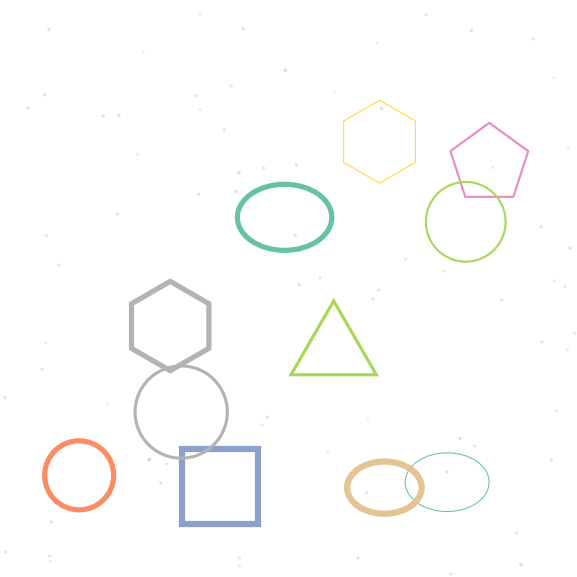[{"shape": "oval", "thickness": 2.5, "radius": 0.41, "center": [0.493, 0.623]}, {"shape": "oval", "thickness": 0.5, "radius": 0.36, "center": [0.774, 0.164]}, {"shape": "circle", "thickness": 2.5, "radius": 0.3, "center": [0.137, 0.176]}, {"shape": "square", "thickness": 3, "radius": 0.33, "center": [0.381, 0.157]}, {"shape": "pentagon", "thickness": 1, "radius": 0.35, "center": [0.847, 0.716]}, {"shape": "circle", "thickness": 1, "radius": 0.35, "center": [0.806, 0.615]}, {"shape": "triangle", "thickness": 1.5, "radius": 0.43, "center": [0.578, 0.393]}, {"shape": "hexagon", "thickness": 0.5, "radius": 0.36, "center": [0.657, 0.754]}, {"shape": "oval", "thickness": 3, "radius": 0.32, "center": [0.666, 0.155]}, {"shape": "hexagon", "thickness": 2.5, "radius": 0.39, "center": [0.295, 0.435]}, {"shape": "circle", "thickness": 1.5, "radius": 0.4, "center": [0.314, 0.286]}]